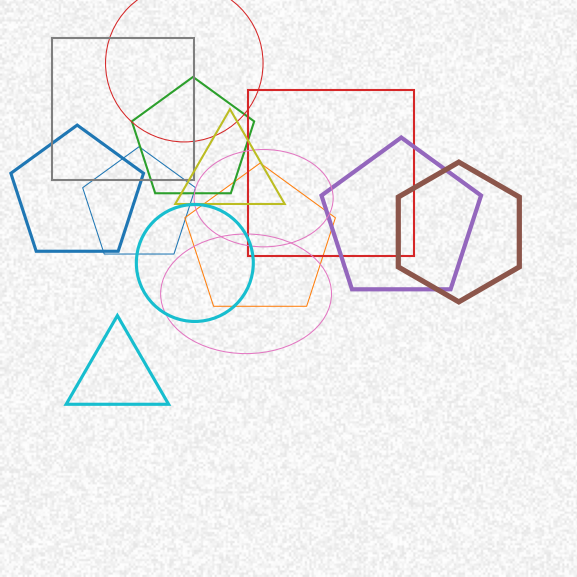[{"shape": "pentagon", "thickness": 0.5, "radius": 0.51, "center": [0.241, 0.642]}, {"shape": "pentagon", "thickness": 1.5, "radius": 0.6, "center": [0.134, 0.662]}, {"shape": "pentagon", "thickness": 0.5, "radius": 0.69, "center": [0.45, 0.58]}, {"shape": "pentagon", "thickness": 1, "radius": 0.56, "center": [0.334, 0.755]}, {"shape": "square", "thickness": 1, "radius": 0.72, "center": [0.574, 0.7]}, {"shape": "circle", "thickness": 0.5, "radius": 0.68, "center": [0.319, 0.89]}, {"shape": "pentagon", "thickness": 2, "radius": 0.73, "center": [0.695, 0.616]}, {"shape": "hexagon", "thickness": 2.5, "radius": 0.6, "center": [0.794, 0.597]}, {"shape": "oval", "thickness": 0.5, "radius": 0.74, "center": [0.426, 0.49]}, {"shape": "oval", "thickness": 0.5, "radius": 0.6, "center": [0.456, 0.656]}, {"shape": "square", "thickness": 1, "radius": 0.61, "center": [0.213, 0.81]}, {"shape": "triangle", "thickness": 1, "radius": 0.55, "center": [0.398, 0.701]}, {"shape": "circle", "thickness": 1.5, "radius": 0.51, "center": [0.337, 0.544]}, {"shape": "triangle", "thickness": 1.5, "radius": 0.51, "center": [0.203, 0.35]}]